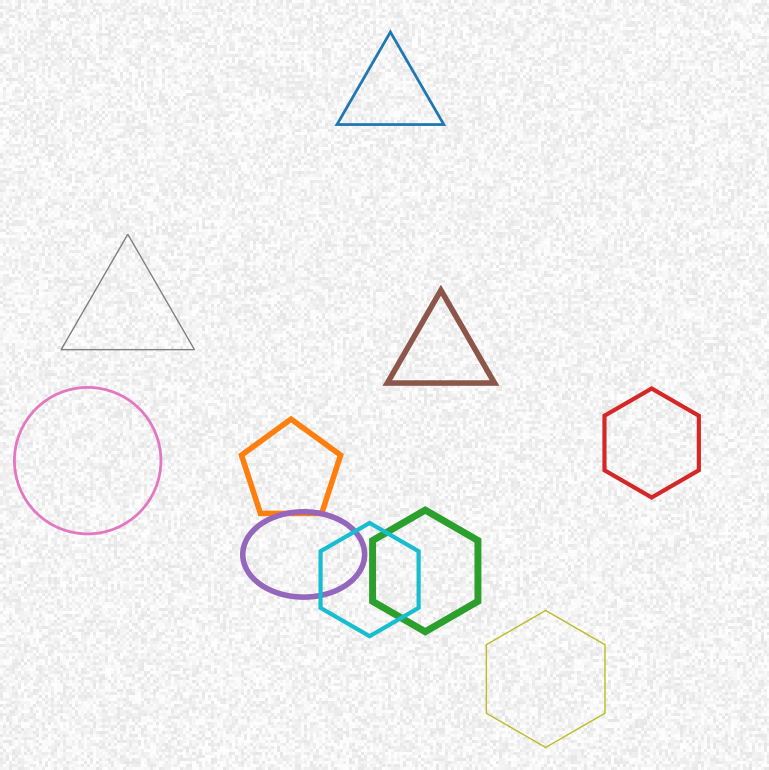[{"shape": "triangle", "thickness": 1, "radius": 0.4, "center": [0.507, 0.878]}, {"shape": "pentagon", "thickness": 2, "radius": 0.34, "center": [0.378, 0.388]}, {"shape": "hexagon", "thickness": 2.5, "radius": 0.39, "center": [0.552, 0.259]}, {"shape": "hexagon", "thickness": 1.5, "radius": 0.35, "center": [0.846, 0.425]}, {"shape": "oval", "thickness": 2, "radius": 0.4, "center": [0.394, 0.28]}, {"shape": "triangle", "thickness": 2, "radius": 0.4, "center": [0.573, 0.543]}, {"shape": "circle", "thickness": 1, "radius": 0.48, "center": [0.114, 0.402]}, {"shape": "triangle", "thickness": 0.5, "radius": 0.5, "center": [0.166, 0.596]}, {"shape": "hexagon", "thickness": 0.5, "radius": 0.44, "center": [0.709, 0.118]}, {"shape": "hexagon", "thickness": 1.5, "radius": 0.37, "center": [0.48, 0.247]}]